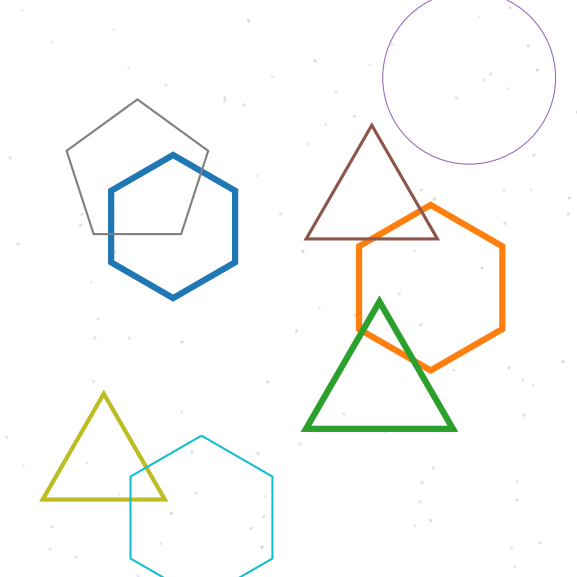[{"shape": "hexagon", "thickness": 3, "radius": 0.62, "center": [0.3, 0.607]}, {"shape": "hexagon", "thickness": 3, "radius": 0.72, "center": [0.746, 0.501]}, {"shape": "triangle", "thickness": 3, "radius": 0.73, "center": [0.657, 0.33]}, {"shape": "circle", "thickness": 0.5, "radius": 0.75, "center": [0.812, 0.865]}, {"shape": "triangle", "thickness": 1.5, "radius": 0.66, "center": [0.644, 0.651]}, {"shape": "pentagon", "thickness": 1, "radius": 0.64, "center": [0.238, 0.698]}, {"shape": "triangle", "thickness": 2, "radius": 0.61, "center": [0.18, 0.195]}, {"shape": "hexagon", "thickness": 1, "radius": 0.71, "center": [0.349, 0.103]}]